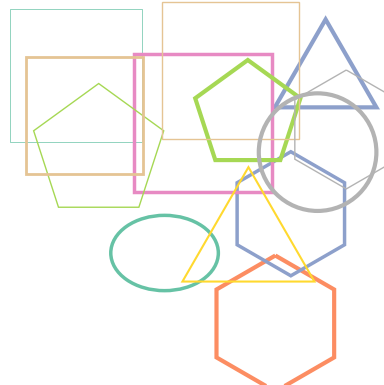[{"shape": "square", "thickness": 0.5, "radius": 0.86, "center": [0.197, 0.804]}, {"shape": "oval", "thickness": 2.5, "radius": 0.7, "center": [0.427, 0.343]}, {"shape": "hexagon", "thickness": 3, "radius": 0.88, "center": [0.715, 0.16]}, {"shape": "triangle", "thickness": 3, "radius": 0.76, "center": [0.846, 0.797]}, {"shape": "hexagon", "thickness": 2.5, "radius": 0.81, "center": [0.755, 0.445]}, {"shape": "square", "thickness": 2.5, "radius": 0.9, "center": [0.527, 0.68]}, {"shape": "pentagon", "thickness": 3, "radius": 0.72, "center": [0.644, 0.7]}, {"shape": "pentagon", "thickness": 1, "radius": 0.89, "center": [0.256, 0.605]}, {"shape": "triangle", "thickness": 1.5, "radius": 0.99, "center": [0.645, 0.368]}, {"shape": "square", "thickness": 2, "radius": 0.76, "center": [0.22, 0.7]}, {"shape": "square", "thickness": 1, "radius": 0.89, "center": [0.599, 0.816]}, {"shape": "circle", "thickness": 3, "radius": 0.76, "center": [0.825, 0.605]}, {"shape": "hexagon", "thickness": 1, "radius": 0.77, "center": [0.899, 0.664]}]